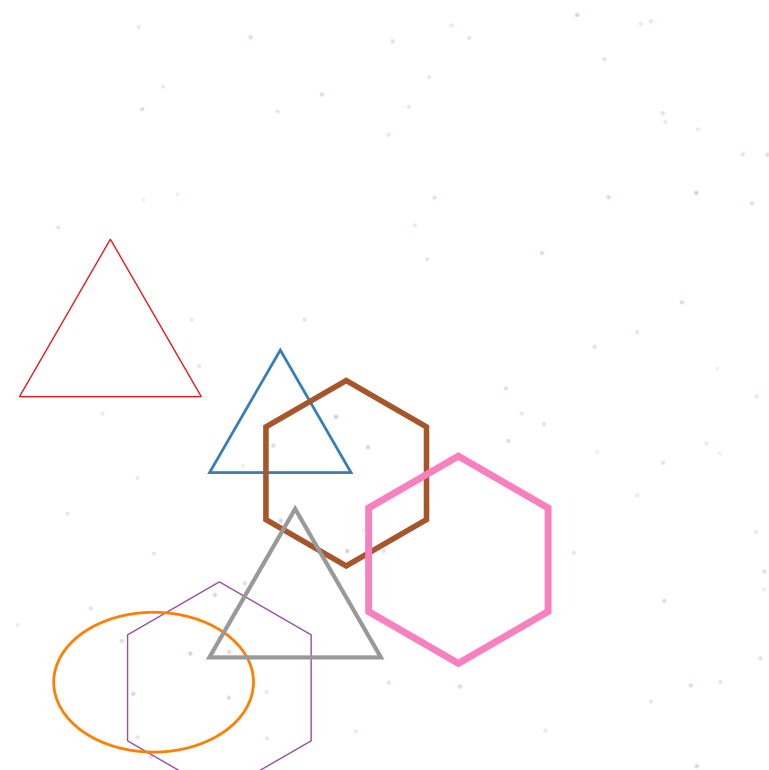[{"shape": "triangle", "thickness": 0.5, "radius": 0.68, "center": [0.143, 0.553]}, {"shape": "triangle", "thickness": 1, "radius": 0.53, "center": [0.364, 0.439]}, {"shape": "hexagon", "thickness": 0.5, "radius": 0.69, "center": [0.285, 0.107]}, {"shape": "oval", "thickness": 1, "radius": 0.65, "center": [0.199, 0.114]}, {"shape": "hexagon", "thickness": 2, "radius": 0.6, "center": [0.45, 0.385]}, {"shape": "hexagon", "thickness": 2.5, "radius": 0.67, "center": [0.595, 0.273]}, {"shape": "triangle", "thickness": 1.5, "radius": 0.64, "center": [0.383, 0.211]}]